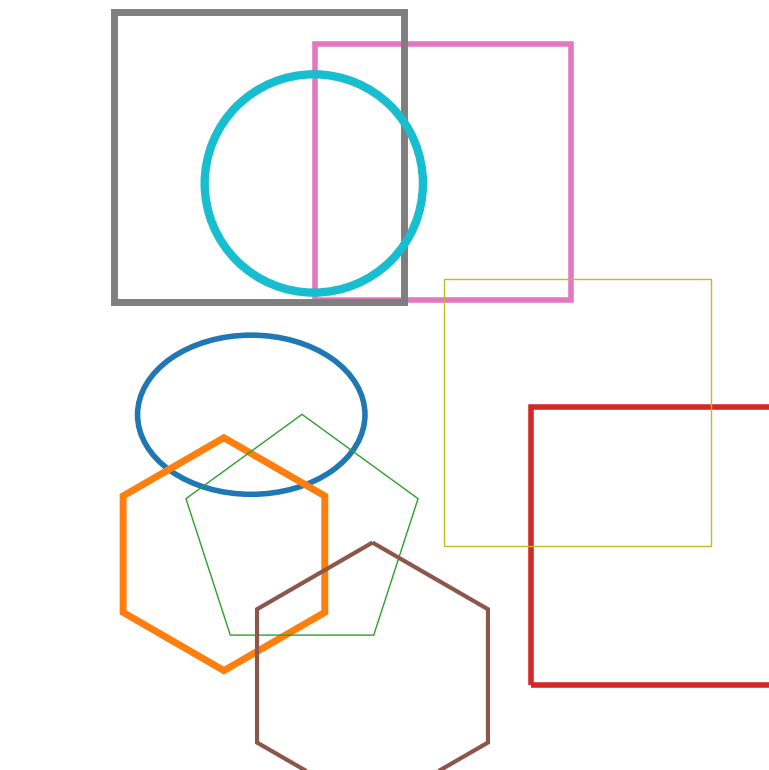[{"shape": "oval", "thickness": 2, "radius": 0.74, "center": [0.326, 0.461]}, {"shape": "hexagon", "thickness": 2.5, "radius": 0.76, "center": [0.291, 0.28]}, {"shape": "pentagon", "thickness": 0.5, "radius": 0.79, "center": [0.392, 0.303]}, {"shape": "square", "thickness": 2, "radius": 0.9, "center": [0.87, 0.291]}, {"shape": "hexagon", "thickness": 1.5, "radius": 0.87, "center": [0.484, 0.122]}, {"shape": "square", "thickness": 2, "radius": 0.83, "center": [0.575, 0.776]}, {"shape": "square", "thickness": 2.5, "radius": 0.94, "center": [0.337, 0.797]}, {"shape": "square", "thickness": 0.5, "radius": 0.86, "center": [0.75, 0.464]}, {"shape": "circle", "thickness": 3, "radius": 0.71, "center": [0.408, 0.762]}]